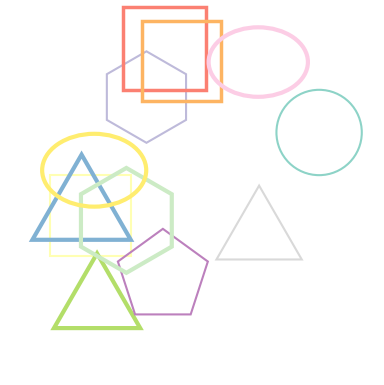[{"shape": "circle", "thickness": 1.5, "radius": 0.55, "center": [0.829, 0.656]}, {"shape": "square", "thickness": 1.5, "radius": 0.53, "center": [0.236, 0.441]}, {"shape": "hexagon", "thickness": 1.5, "radius": 0.59, "center": [0.38, 0.748]}, {"shape": "square", "thickness": 2.5, "radius": 0.54, "center": [0.427, 0.875]}, {"shape": "triangle", "thickness": 3, "radius": 0.74, "center": [0.212, 0.451]}, {"shape": "square", "thickness": 2.5, "radius": 0.52, "center": [0.471, 0.841]}, {"shape": "triangle", "thickness": 3, "radius": 0.65, "center": [0.252, 0.212]}, {"shape": "oval", "thickness": 3, "radius": 0.64, "center": [0.671, 0.839]}, {"shape": "triangle", "thickness": 1.5, "radius": 0.64, "center": [0.673, 0.39]}, {"shape": "pentagon", "thickness": 1.5, "radius": 0.61, "center": [0.423, 0.283]}, {"shape": "hexagon", "thickness": 3, "radius": 0.68, "center": [0.328, 0.428]}, {"shape": "oval", "thickness": 3, "radius": 0.68, "center": [0.245, 0.558]}]